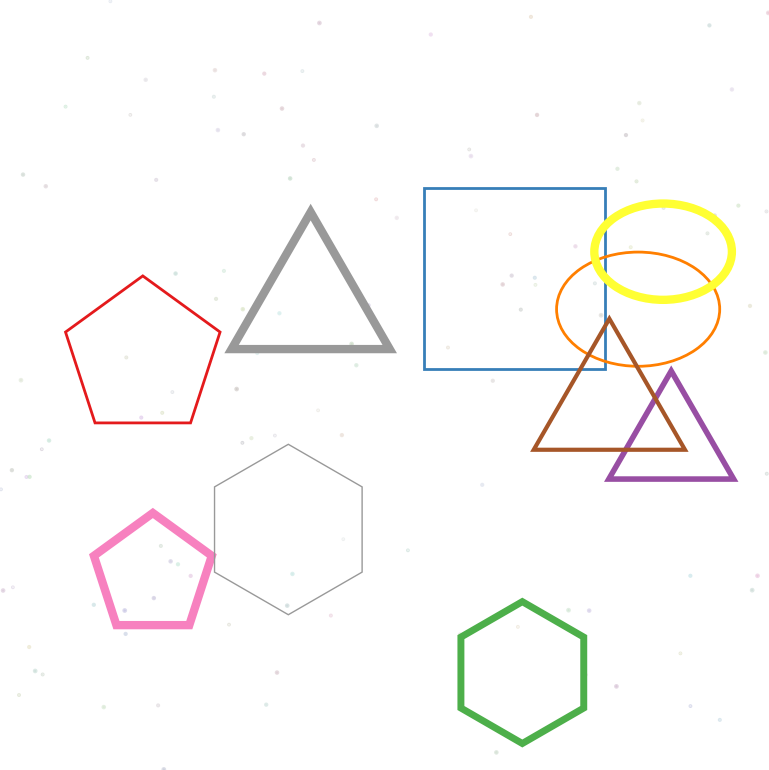[{"shape": "pentagon", "thickness": 1, "radius": 0.53, "center": [0.185, 0.536]}, {"shape": "square", "thickness": 1, "radius": 0.59, "center": [0.668, 0.638]}, {"shape": "hexagon", "thickness": 2.5, "radius": 0.46, "center": [0.678, 0.127]}, {"shape": "triangle", "thickness": 2, "radius": 0.47, "center": [0.872, 0.425]}, {"shape": "oval", "thickness": 1, "radius": 0.53, "center": [0.829, 0.598]}, {"shape": "oval", "thickness": 3, "radius": 0.45, "center": [0.861, 0.673]}, {"shape": "triangle", "thickness": 1.5, "radius": 0.57, "center": [0.791, 0.473]}, {"shape": "pentagon", "thickness": 3, "radius": 0.4, "center": [0.199, 0.253]}, {"shape": "hexagon", "thickness": 0.5, "radius": 0.55, "center": [0.374, 0.312]}, {"shape": "triangle", "thickness": 3, "radius": 0.59, "center": [0.403, 0.606]}]